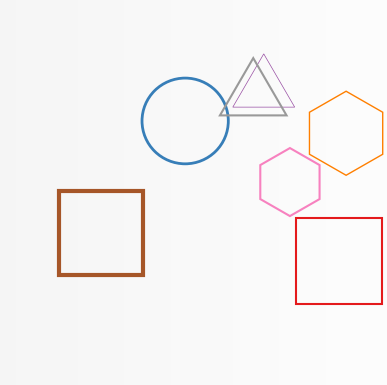[{"shape": "square", "thickness": 1.5, "radius": 0.56, "center": [0.875, 0.322]}, {"shape": "circle", "thickness": 2, "radius": 0.56, "center": [0.478, 0.686]}, {"shape": "triangle", "thickness": 0.5, "radius": 0.46, "center": [0.681, 0.768]}, {"shape": "hexagon", "thickness": 1, "radius": 0.55, "center": [0.893, 0.654]}, {"shape": "square", "thickness": 3, "radius": 0.55, "center": [0.261, 0.395]}, {"shape": "hexagon", "thickness": 1.5, "radius": 0.44, "center": [0.748, 0.527]}, {"shape": "triangle", "thickness": 1.5, "radius": 0.5, "center": [0.654, 0.75]}]